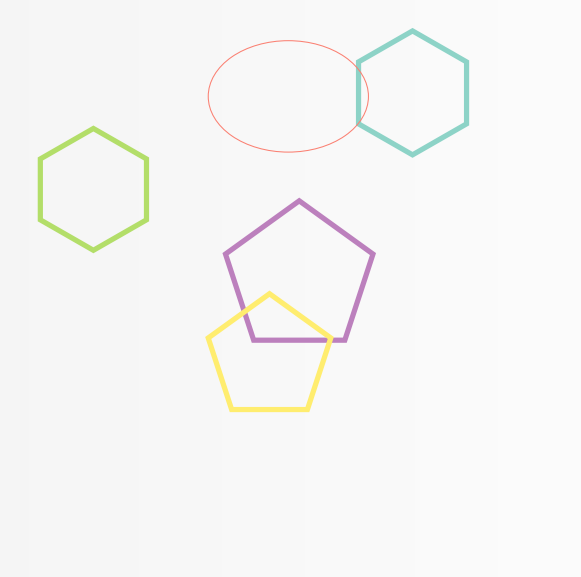[{"shape": "hexagon", "thickness": 2.5, "radius": 0.54, "center": [0.71, 0.838]}, {"shape": "oval", "thickness": 0.5, "radius": 0.69, "center": [0.496, 0.832]}, {"shape": "hexagon", "thickness": 2.5, "radius": 0.53, "center": [0.161, 0.671]}, {"shape": "pentagon", "thickness": 2.5, "radius": 0.67, "center": [0.515, 0.518]}, {"shape": "pentagon", "thickness": 2.5, "radius": 0.55, "center": [0.464, 0.38]}]